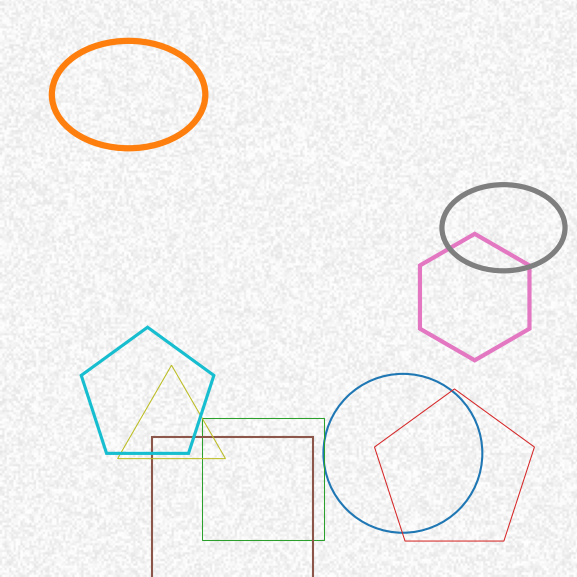[{"shape": "circle", "thickness": 1, "radius": 0.69, "center": [0.698, 0.214]}, {"shape": "oval", "thickness": 3, "radius": 0.66, "center": [0.223, 0.835]}, {"shape": "square", "thickness": 0.5, "radius": 0.53, "center": [0.456, 0.17]}, {"shape": "pentagon", "thickness": 0.5, "radius": 0.73, "center": [0.787, 0.18]}, {"shape": "square", "thickness": 1, "radius": 0.7, "center": [0.403, 0.104]}, {"shape": "hexagon", "thickness": 2, "radius": 0.55, "center": [0.822, 0.485]}, {"shape": "oval", "thickness": 2.5, "radius": 0.53, "center": [0.872, 0.605]}, {"shape": "triangle", "thickness": 0.5, "radius": 0.54, "center": [0.297, 0.259]}, {"shape": "pentagon", "thickness": 1.5, "radius": 0.6, "center": [0.256, 0.312]}]